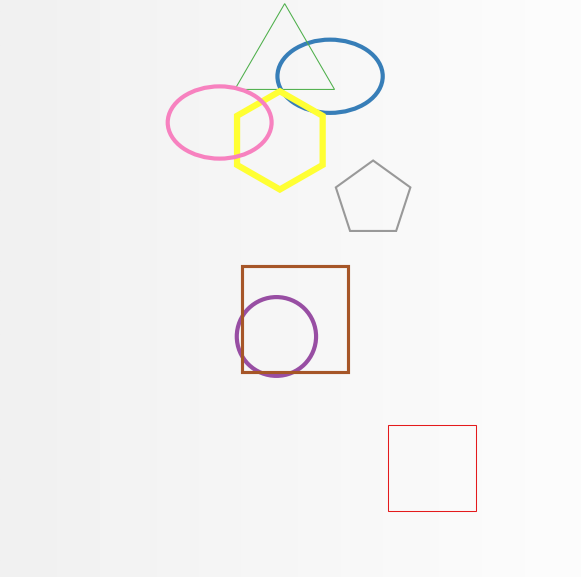[{"shape": "square", "thickness": 0.5, "radius": 0.37, "center": [0.743, 0.189]}, {"shape": "oval", "thickness": 2, "radius": 0.45, "center": [0.568, 0.867]}, {"shape": "triangle", "thickness": 0.5, "radius": 0.5, "center": [0.49, 0.894]}, {"shape": "circle", "thickness": 2, "radius": 0.34, "center": [0.476, 0.416]}, {"shape": "hexagon", "thickness": 3, "radius": 0.43, "center": [0.481, 0.756]}, {"shape": "square", "thickness": 1.5, "radius": 0.46, "center": [0.507, 0.447]}, {"shape": "oval", "thickness": 2, "radius": 0.45, "center": [0.378, 0.787]}, {"shape": "pentagon", "thickness": 1, "radius": 0.34, "center": [0.642, 0.654]}]